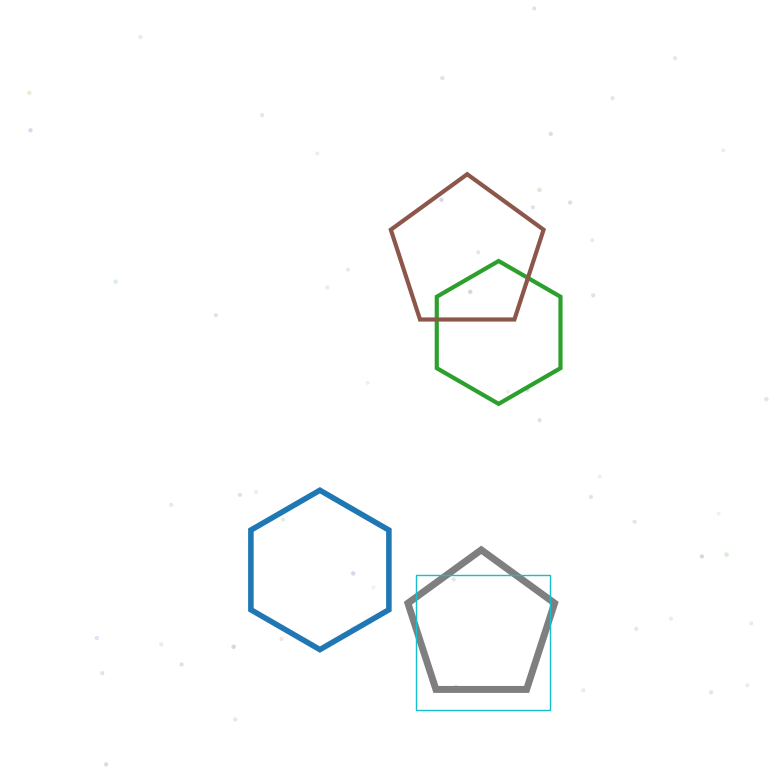[{"shape": "hexagon", "thickness": 2, "radius": 0.52, "center": [0.415, 0.26]}, {"shape": "hexagon", "thickness": 1.5, "radius": 0.46, "center": [0.648, 0.568]}, {"shape": "pentagon", "thickness": 1.5, "radius": 0.52, "center": [0.607, 0.669]}, {"shape": "pentagon", "thickness": 2.5, "radius": 0.5, "center": [0.625, 0.186]}, {"shape": "square", "thickness": 0.5, "radius": 0.44, "center": [0.627, 0.166]}]